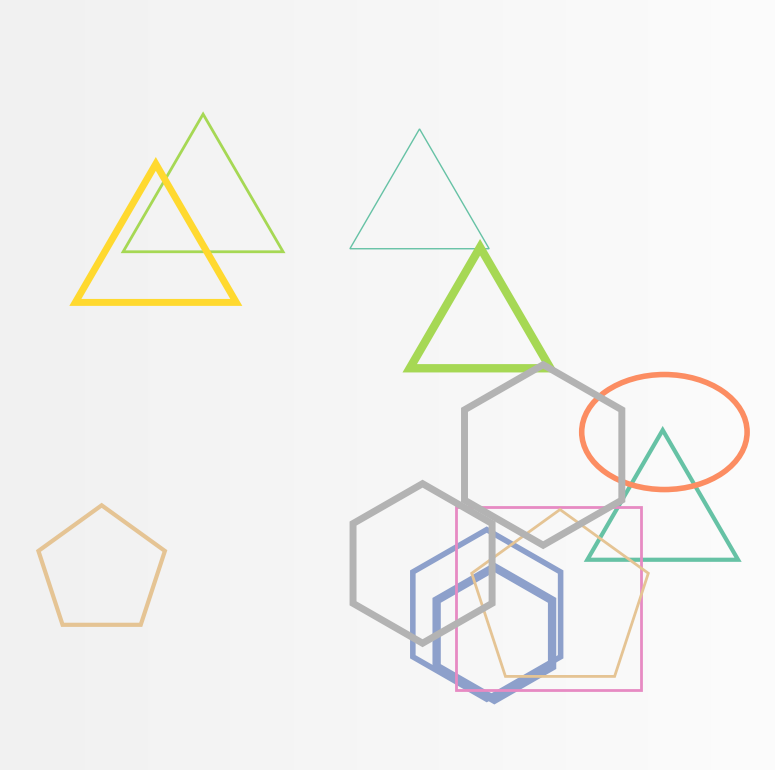[{"shape": "triangle", "thickness": 1.5, "radius": 0.56, "center": [0.855, 0.329]}, {"shape": "triangle", "thickness": 0.5, "radius": 0.52, "center": [0.541, 0.729]}, {"shape": "oval", "thickness": 2, "radius": 0.53, "center": [0.857, 0.439]}, {"shape": "hexagon", "thickness": 2, "radius": 0.55, "center": [0.628, 0.202]}, {"shape": "hexagon", "thickness": 3, "radius": 0.43, "center": [0.638, 0.177]}, {"shape": "square", "thickness": 1, "radius": 0.6, "center": [0.708, 0.223]}, {"shape": "triangle", "thickness": 3, "radius": 0.52, "center": [0.619, 0.574]}, {"shape": "triangle", "thickness": 1, "radius": 0.6, "center": [0.262, 0.733]}, {"shape": "triangle", "thickness": 2.5, "radius": 0.6, "center": [0.201, 0.667]}, {"shape": "pentagon", "thickness": 1.5, "radius": 0.43, "center": [0.131, 0.258]}, {"shape": "pentagon", "thickness": 1, "radius": 0.6, "center": [0.723, 0.218]}, {"shape": "hexagon", "thickness": 2.5, "radius": 0.59, "center": [0.701, 0.409]}, {"shape": "hexagon", "thickness": 2.5, "radius": 0.52, "center": [0.545, 0.268]}]